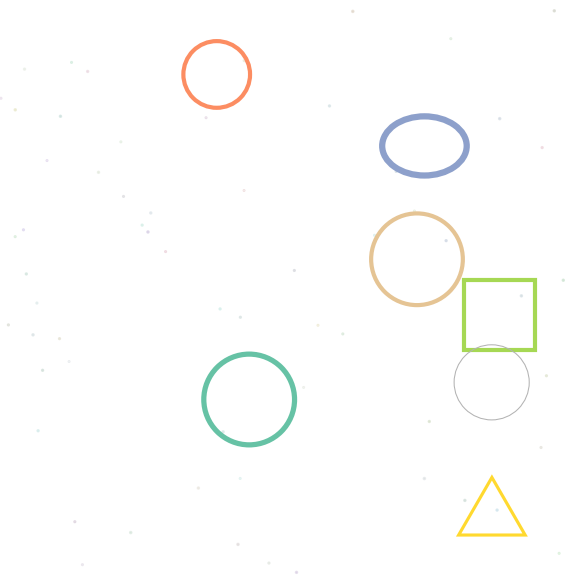[{"shape": "circle", "thickness": 2.5, "radius": 0.39, "center": [0.431, 0.307]}, {"shape": "circle", "thickness": 2, "radius": 0.29, "center": [0.375, 0.87]}, {"shape": "oval", "thickness": 3, "radius": 0.37, "center": [0.735, 0.746]}, {"shape": "square", "thickness": 2, "radius": 0.3, "center": [0.865, 0.454]}, {"shape": "triangle", "thickness": 1.5, "radius": 0.33, "center": [0.852, 0.106]}, {"shape": "circle", "thickness": 2, "radius": 0.4, "center": [0.722, 0.55]}, {"shape": "circle", "thickness": 0.5, "radius": 0.33, "center": [0.851, 0.337]}]